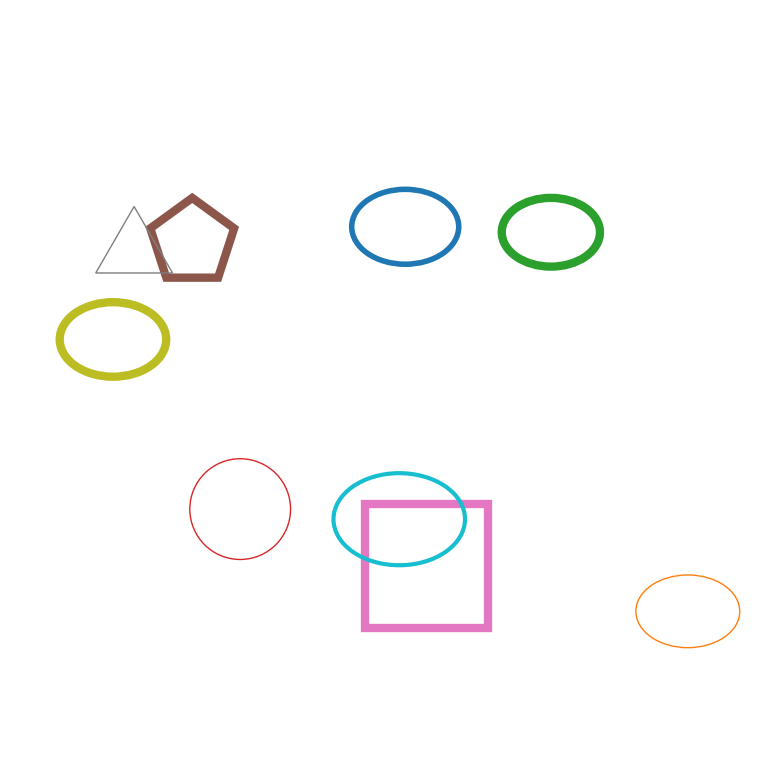[{"shape": "oval", "thickness": 2, "radius": 0.35, "center": [0.526, 0.705]}, {"shape": "oval", "thickness": 0.5, "radius": 0.34, "center": [0.893, 0.206]}, {"shape": "oval", "thickness": 3, "radius": 0.32, "center": [0.715, 0.698]}, {"shape": "circle", "thickness": 0.5, "radius": 0.33, "center": [0.312, 0.339]}, {"shape": "pentagon", "thickness": 3, "radius": 0.29, "center": [0.25, 0.686]}, {"shape": "square", "thickness": 3, "radius": 0.4, "center": [0.554, 0.265]}, {"shape": "triangle", "thickness": 0.5, "radius": 0.29, "center": [0.174, 0.674]}, {"shape": "oval", "thickness": 3, "radius": 0.35, "center": [0.147, 0.559]}, {"shape": "oval", "thickness": 1.5, "radius": 0.43, "center": [0.518, 0.326]}]